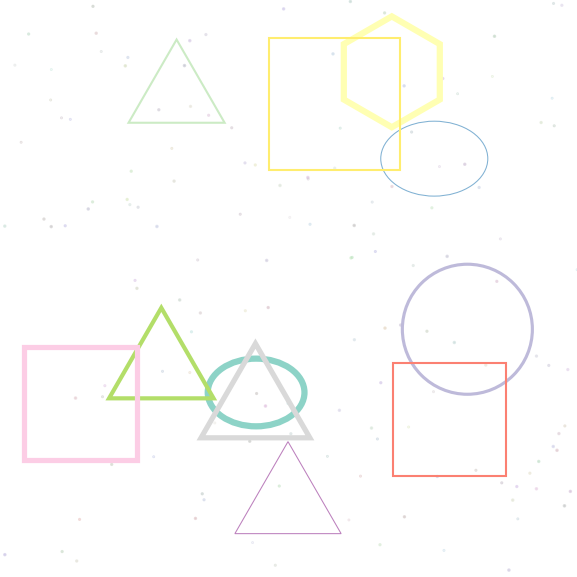[{"shape": "oval", "thickness": 3, "radius": 0.42, "center": [0.443, 0.32]}, {"shape": "hexagon", "thickness": 3, "radius": 0.48, "center": [0.678, 0.875]}, {"shape": "circle", "thickness": 1.5, "radius": 0.56, "center": [0.809, 0.429]}, {"shape": "square", "thickness": 1, "radius": 0.49, "center": [0.779, 0.273]}, {"shape": "oval", "thickness": 0.5, "radius": 0.46, "center": [0.752, 0.724]}, {"shape": "triangle", "thickness": 2, "radius": 0.52, "center": [0.279, 0.362]}, {"shape": "square", "thickness": 2.5, "radius": 0.49, "center": [0.139, 0.301]}, {"shape": "triangle", "thickness": 2.5, "radius": 0.54, "center": [0.442, 0.295]}, {"shape": "triangle", "thickness": 0.5, "radius": 0.53, "center": [0.499, 0.128]}, {"shape": "triangle", "thickness": 1, "radius": 0.48, "center": [0.306, 0.835]}, {"shape": "square", "thickness": 1, "radius": 0.57, "center": [0.579, 0.819]}]